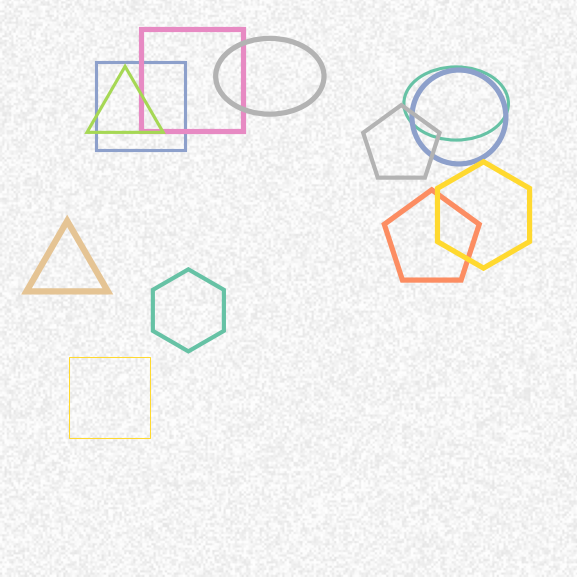[{"shape": "hexagon", "thickness": 2, "radius": 0.36, "center": [0.326, 0.462]}, {"shape": "oval", "thickness": 1.5, "radius": 0.45, "center": [0.79, 0.82]}, {"shape": "pentagon", "thickness": 2.5, "radius": 0.43, "center": [0.748, 0.584]}, {"shape": "square", "thickness": 1.5, "radius": 0.38, "center": [0.243, 0.815]}, {"shape": "circle", "thickness": 2.5, "radius": 0.41, "center": [0.795, 0.797]}, {"shape": "square", "thickness": 2.5, "radius": 0.44, "center": [0.332, 0.861]}, {"shape": "triangle", "thickness": 1.5, "radius": 0.38, "center": [0.217, 0.808]}, {"shape": "square", "thickness": 0.5, "radius": 0.35, "center": [0.189, 0.311]}, {"shape": "hexagon", "thickness": 2.5, "radius": 0.46, "center": [0.837, 0.627]}, {"shape": "triangle", "thickness": 3, "radius": 0.41, "center": [0.116, 0.535]}, {"shape": "pentagon", "thickness": 2, "radius": 0.35, "center": [0.695, 0.748]}, {"shape": "oval", "thickness": 2.5, "radius": 0.47, "center": [0.467, 0.867]}]